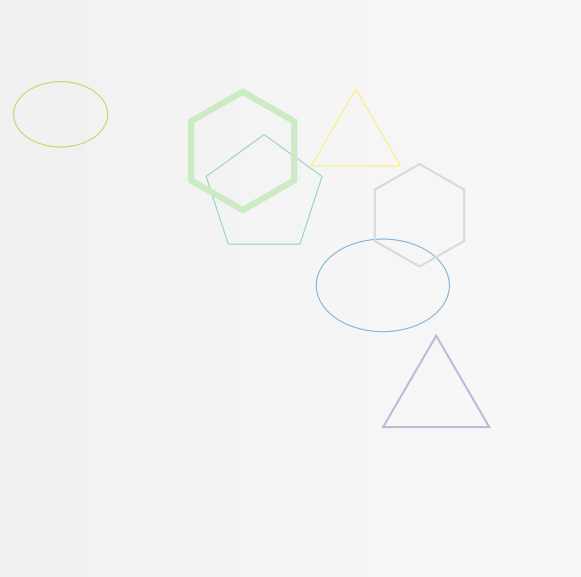[{"shape": "pentagon", "thickness": 0.5, "radius": 0.52, "center": [0.454, 0.661]}, {"shape": "triangle", "thickness": 1, "radius": 0.53, "center": [0.75, 0.312]}, {"shape": "oval", "thickness": 0.5, "radius": 0.57, "center": [0.659, 0.505]}, {"shape": "oval", "thickness": 0.5, "radius": 0.4, "center": [0.104, 0.801]}, {"shape": "hexagon", "thickness": 1, "radius": 0.44, "center": [0.722, 0.626]}, {"shape": "hexagon", "thickness": 3, "radius": 0.51, "center": [0.418, 0.738]}, {"shape": "triangle", "thickness": 0.5, "radius": 0.44, "center": [0.612, 0.756]}]